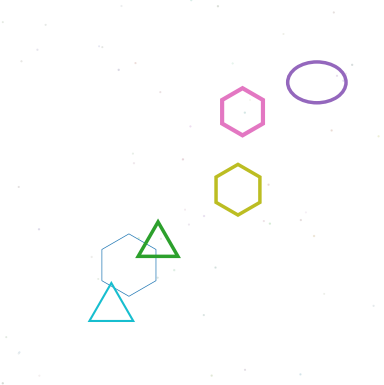[{"shape": "hexagon", "thickness": 0.5, "radius": 0.41, "center": [0.335, 0.311]}, {"shape": "triangle", "thickness": 2.5, "radius": 0.3, "center": [0.411, 0.364]}, {"shape": "oval", "thickness": 2.5, "radius": 0.38, "center": [0.823, 0.786]}, {"shape": "hexagon", "thickness": 3, "radius": 0.31, "center": [0.63, 0.71]}, {"shape": "hexagon", "thickness": 2.5, "radius": 0.33, "center": [0.618, 0.507]}, {"shape": "triangle", "thickness": 1.5, "radius": 0.33, "center": [0.289, 0.199]}]